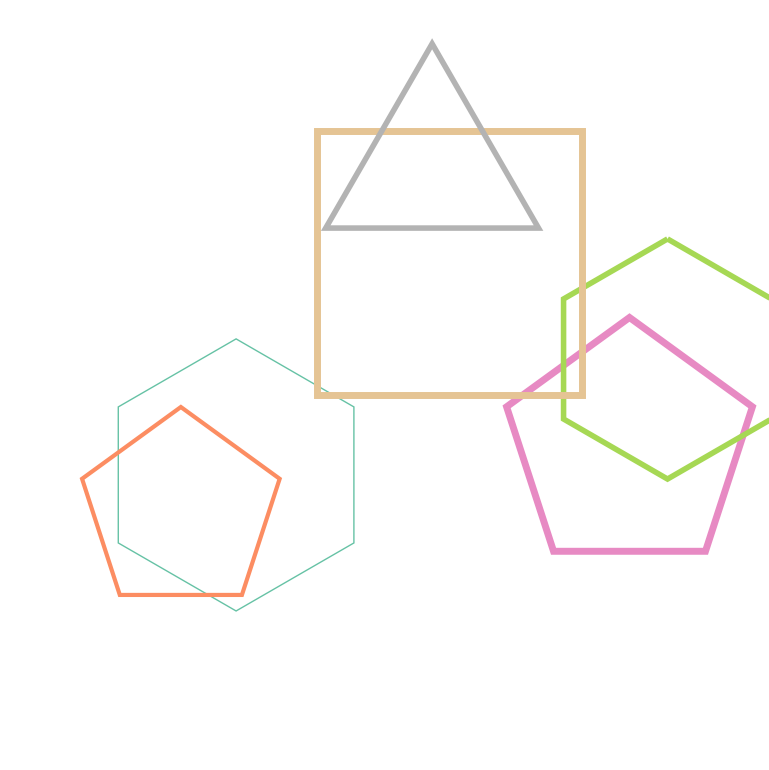[{"shape": "hexagon", "thickness": 0.5, "radius": 0.88, "center": [0.307, 0.383]}, {"shape": "pentagon", "thickness": 1.5, "radius": 0.67, "center": [0.235, 0.336]}, {"shape": "pentagon", "thickness": 2.5, "radius": 0.84, "center": [0.818, 0.42]}, {"shape": "hexagon", "thickness": 2, "radius": 0.78, "center": [0.867, 0.534]}, {"shape": "square", "thickness": 2.5, "radius": 0.86, "center": [0.584, 0.659]}, {"shape": "triangle", "thickness": 2, "radius": 0.8, "center": [0.561, 0.784]}]